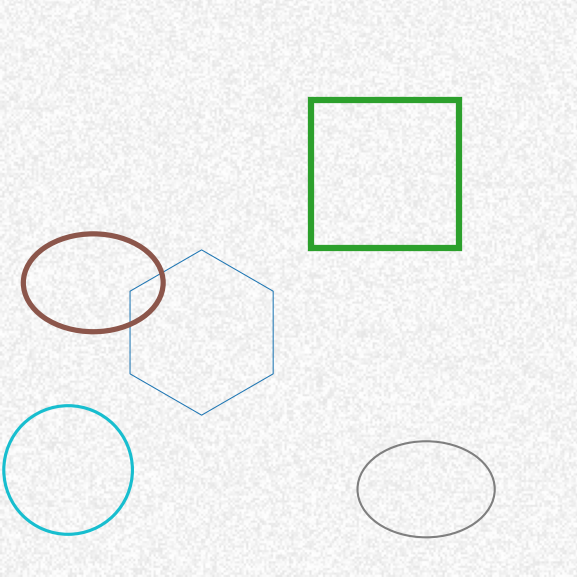[{"shape": "hexagon", "thickness": 0.5, "radius": 0.72, "center": [0.349, 0.423]}, {"shape": "square", "thickness": 3, "radius": 0.64, "center": [0.666, 0.698]}, {"shape": "oval", "thickness": 2.5, "radius": 0.61, "center": [0.161, 0.509]}, {"shape": "oval", "thickness": 1, "radius": 0.59, "center": [0.738, 0.152]}, {"shape": "circle", "thickness": 1.5, "radius": 0.56, "center": [0.118, 0.185]}]